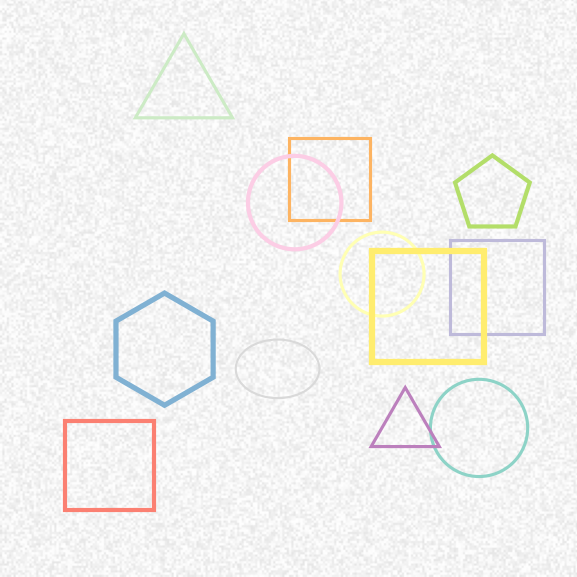[{"shape": "circle", "thickness": 1.5, "radius": 0.42, "center": [0.83, 0.258]}, {"shape": "circle", "thickness": 1.5, "radius": 0.36, "center": [0.662, 0.525]}, {"shape": "square", "thickness": 1.5, "radius": 0.41, "center": [0.861, 0.502]}, {"shape": "square", "thickness": 2, "radius": 0.39, "center": [0.19, 0.194]}, {"shape": "hexagon", "thickness": 2.5, "radius": 0.49, "center": [0.285, 0.395]}, {"shape": "square", "thickness": 1.5, "radius": 0.35, "center": [0.571, 0.689]}, {"shape": "pentagon", "thickness": 2, "radius": 0.34, "center": [0.853, 0.662]}, {"shape": "circle", "thickness": 2, "radius": 0.4, "center": [0.51, 0.648]}, {"shape": "oval", "thickness": 1, "radius": 0.36, "center": [0.481, 0.36]}, {"shape": "triangle", "thickness": 1.5, "radius": 0.34, "center": [0.702, 0.26]}, {"shape": "triangle", "thickness": 1.5, "radius": 0.49, "center": [0.318, 0.844]}, {"shape": "square", "thickness": 3, "radius": 0.48, "center": [0.742, 0.468]}]